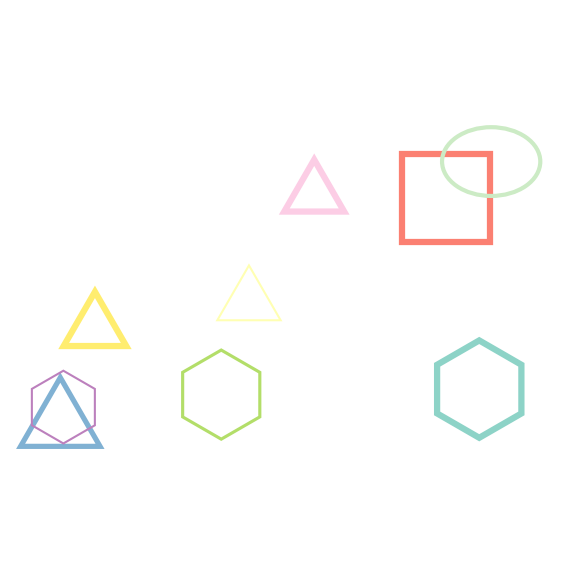[{"shape": "hexagon", "thickness": 3, "radius": 0.42, "center": [0.83, 0.325]}, {"shape": "triangle", "thickness": 1, "radius": 0.32, "center": [0.431, 0.476]}, {"shape": "square", "thickness": 3, "radius": 0.38, "center": [0.772, 0.656]}, {"shape": "triangle", "thickness": 2.5, "radius": 0.4, "center": [0.104, 0.266]}, {"shape": "hexagon", "thickness": 1.5, "radius": 0.39, "center": [0.383, 0.316]}, {"shape": "triangle", "thickness": 3, "radius": 0.3, "center": [0.544, 0.663]}, {"shape": "hexagon", "thickness": 1, "radius": 0.31, "center": [0.11, 0.294]}, {"shape": "oval", "thickness": 2, "radius": 0.43, "center": [0.851, 0.719]}, {"shape": "triangle", "thickness": 3, "radius": 0.31, "center": [0.164, 0.431]}]